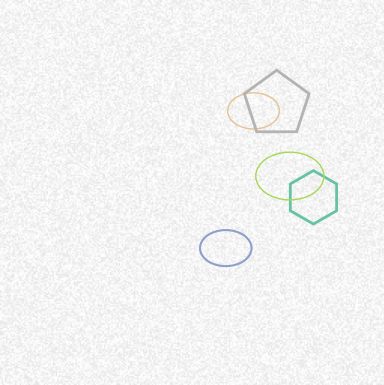[{"shape": "hexagon", "thickness": 2, "radius": 0.35, "center": [0.814, 0.487]}, {"shape": "oval", "thickness": 1.5, "radius": 0.33, "center": [0.586, 0.356]}, {"shape": "oval", "thickness": 1, "radius": 0.44, "center": [0.753, 0.543]}, {"shape": "oval", "thickness": 1, "radius": 0.34, "center": [0.658, 0.712]}, {"shape": "pentagon", "thickness": 2, "radius": 0.44, "center": [0.719, 0.729]}]